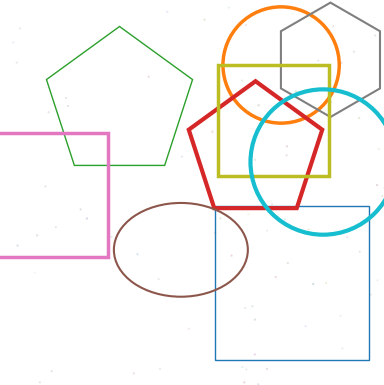[{"shape": "square", "thickness": 1, "radius": 1.0, "center": [0.758, 0.266]}, {"shape": "circle", "thickness": 2.5, "radius": 0.76, "center": [0.73, 0.831]}, {"shape": "pentagon", "thickness": 1, "radius": 1.0, "center": [0.31, 0.732]}, {"shape": "pentagon", "thickness": 3, "radius": 0.91, "center": [0.664, 0.607]}, {"shape": "oval", "thickness": 1.5, "radius": 0.87, "center": [0.47, 0.351]}, {"shape": "square", "thickness": 2.5, "radius": 0.8, "center": [0.12, 0.493]}, {"shape": "hexagon", "thickness": 1.5, "radius": 0.74, "center": [0.858, 0.845]}, {"shape": "square", "thickness": 2.5, "radius": 0.72, "center": [0.709, 0.687]}, {"shape": "circle", "thickness": 3, "radius": 0.94, "center": [0.839, 0.579]}]